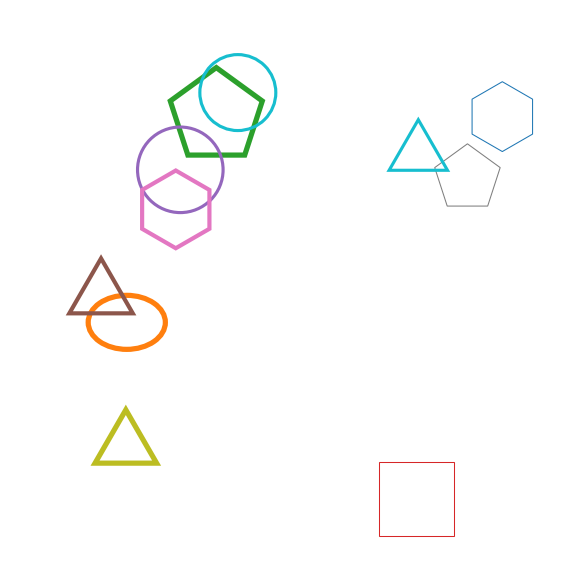[{"shape": "hexagon", "thickness": 0.5, "radius": 0.3, "center": [0.87, 0.797]}, {"shape": "oval", "thickness": 2.5, "radius": 0.33, "center": [0.22, 0.441]}, {"shape": "pentagon", "thickness": 2.5, "radius": 0.42, "center": [0.375, 0.798]}, {"shape": "square", "thickness": 0.5, "radius": 0.32, "center": [0.721, 0.135]}, {"shape": "circle", "thickness": 1.5, "radius": 0.37, "center": [0.312, 0.705]}, {"shape": "triangle", "thickness": 2, "radius": 0.32, "center": [0.175, 0.488]}, {"shape": "hexagon", "thickness": 2, "radius": 0.34, "center": [0.304, 0.637]}, {"shape": "pentagon", "thickness": 0.5, "radius": 0.3, "center": [0.809, 0.691]}, {"shape": "triangle", "thickness": 2.5, "radius": 0.31, "center": [0.218, 0.228]}, {"shape": "triangle", "thickness": 1.5, "radius": 0.29, "center": [0.724, 0.733]}, {"shape": "circle", "thickness": 1.5, "radius": 0.33, "center": [0.412, 0.839]}]